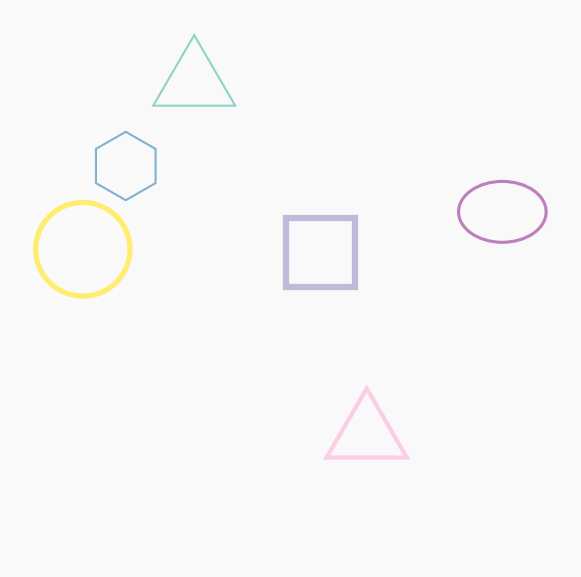[{"shape": "triangle", "thickness": 1, "radius": 0.41, "center": [0.334, 0.857]}, {"shape": "square", "thickness": 3, "radius": 0.3, "center": [0.551, 0.562]}, {"shape": "hexagon", "thickness": 1, "radius": 0.3, "center": [0.216, 0.712]}, {"shape": "triangle", "thickness": 2, "radius": 0.4, "center": [0.631, 0.247]}, {"shape": "oval", "thickness": 1.5, "radius": 0.38, "center": [0.864, 0.632]}, {"shape": "circle", "thickness": 2.5, "radius": 0.41, "center": [0.143, 0.567]}]